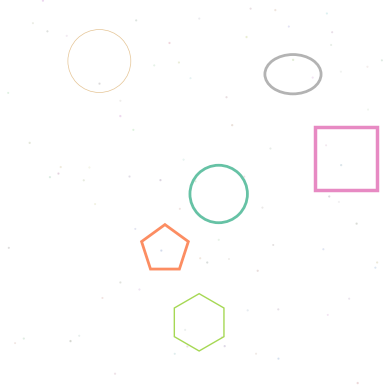[{"shape": "circle", "thickness": 2, "radius": 0.37, "center": [0.568, 0.496]}, {"shape": "pentagon", "thickness": 2, "radius": 0.32, "center": [0.428, 0.353]}, {"shape": "square", "thickness": 2.5, "radius": 0.4, "center": [0.899, 0.588]}, {"shape": "hexagon", "thickness": 1, "radius": 0.37, "center": [0.517, 0.163]}, {"shape": "circle", "thickness": 0.5, "radius": 0.41, "center": [0.258, 0.842]}, {"shape": "oval", "thickness": 2, "radius": 0.36, "center": [0.761, 0.807]}]